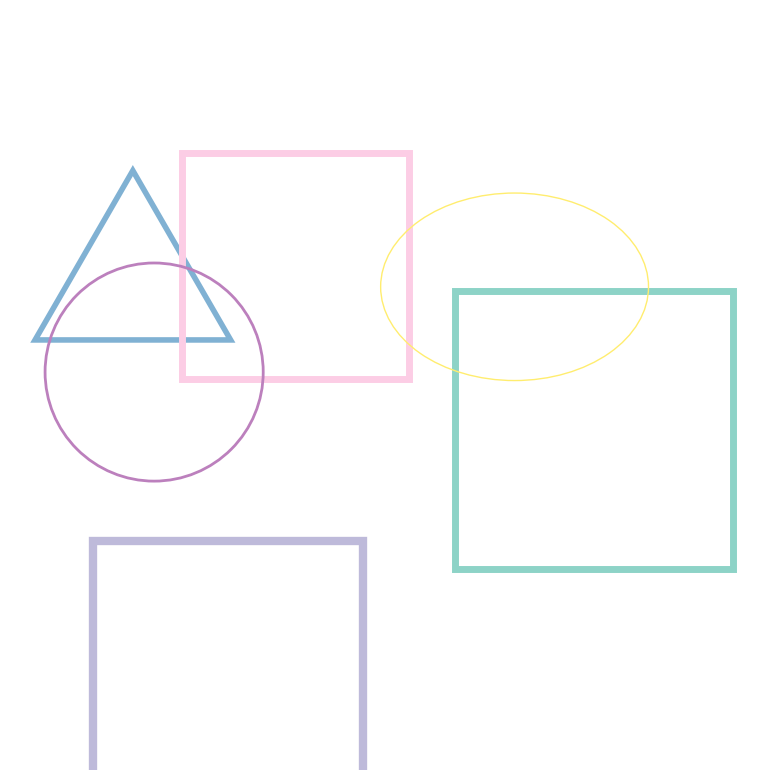[{"shape": "square", "thickness": 2.5, "radius": 0.9, "center": [0.771, 0.442]}, {"shape": "square", "thickness": 3, "radius": 0.88, "center": [0.296, 0.122]}, {"shape": "triangle", "thickness": 2, "radius": 0.73, "center": [0.173, 0.632]}, {"shape": "square", "thickness": 2.5, "radius": 0.74, "center": [0.384, 0.655]}, {"shape": "circle", "thickness": 1, "radius": 0.71, "center": [0.2, 0.517]}, {"shape": "oval", "thickness": 0.5, "radius": 0.87, "center": [0.668, 0.628]}]